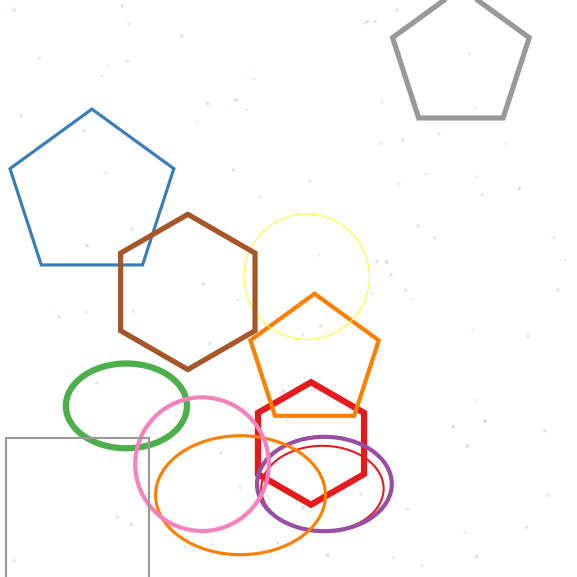[{"shape": "oval", "thickness": 1, "radius": 0.53, "center": [0.558, 0.153]}, {"shape": "hexagon", "thickness": 3, "radius": 0.53, "center": [0.539, 0.231]}, {"shape": "pentagon", "thickness": 1.5, "radius": 0.75, "center": [0.159, 0.661]}, {"shape": "oval", "thickness": 3, "radius": 0.52, "center": [0.219, 0.296]}, {"shape": "oval", "thickness": 2, "radius": 0.58, "center": [0.562, 0.161]}, {"shape": "oval", "thickness": 1.5, "radius": 0.74, "center": [0.416, 0.142]}, {"shape": "pentagon", "thickness": 2, "radius": 0.58, "center": [0.545, 0.374]}, {"shape": "circle", "thickness": 0.5, "radius": 0.54, "center": [0.531, 0.52]}, {"shape": "hexagon", "thickness": 2.5, "radius": 0.67, "center": [0.325, 0.494]}, {"shape": "circle", "thickness": 2, "radius": 0.58, "center": [0.35, 0.195]}, {"shape": "pentagon", "thickness": 2.5, "radius": 0.62, "center": [0.798, 0.895]}, {"shape": "square", "thickness": 1, "radius": 0.62, "center": [0.134, 0.116]}]